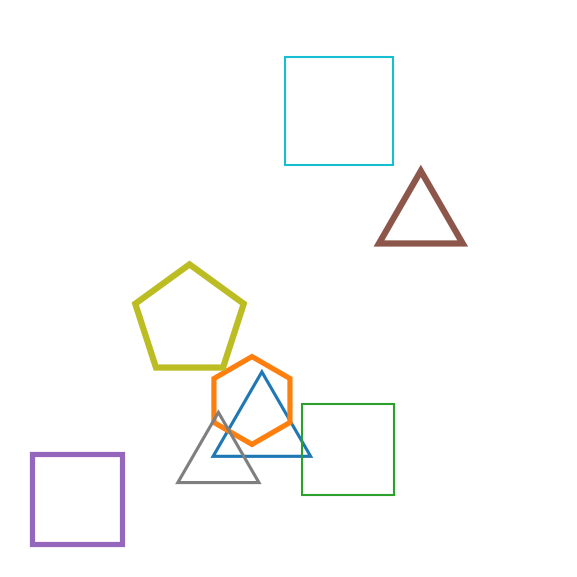[{"shape": "triangle", "thickness": 1.5, "radius": 0.49, "center": [0.453, 0.258]}, {"shape": "hexagon", "thickness": 2.5, "radius": 0.38, "center": [0.436, 0.306]}, {"shape": "square", "thickness": 1, "radius": 0.4, "center": [0.602, 0.221]}, {"shape": "square", "thickness": 2.5, "radius": 0.39, "center": [0.133, 0.135]}, {"shape": "triangle", "thickness": 3, "radius": 0.42, "center": [0.729, 0.619]}, {"shape": "triangle", "thickness": 1.5, "radius": 0.41, "center": [0.378, 0.204]}, {"shape": "pentagon", "thickness": 3, "radius": 0.49, "center": [0.328, 0.443]}, {"shape": "square", "thickness": 1, "radius": 0.47, "center": [0.587, 0.807]}]